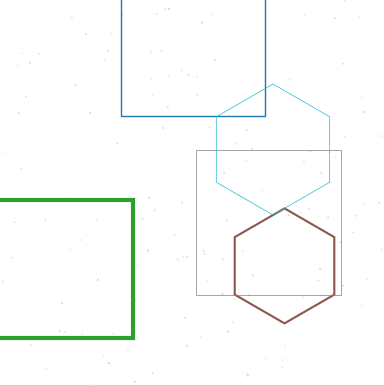[{"shape": "square", "thickness": 1, "radius": 0.93, "center": [0.5, 0.885]}, {"shape": "square", "thickness": 3, "radius": 0.9, "center": [0.165, 0.301]}, {"shape": "hexagon", "thickness": 1.5, "radius": 0.75, "center": [0.739, 0.309]}, {"shape": "square", "thickness": 0.5, "radius": 0.94, "center": [0.698, 0.423]}, {"shape": "hexagon", "thickness": 0.5, "radius": 0.85, "center": [0.709, 0.612]}]